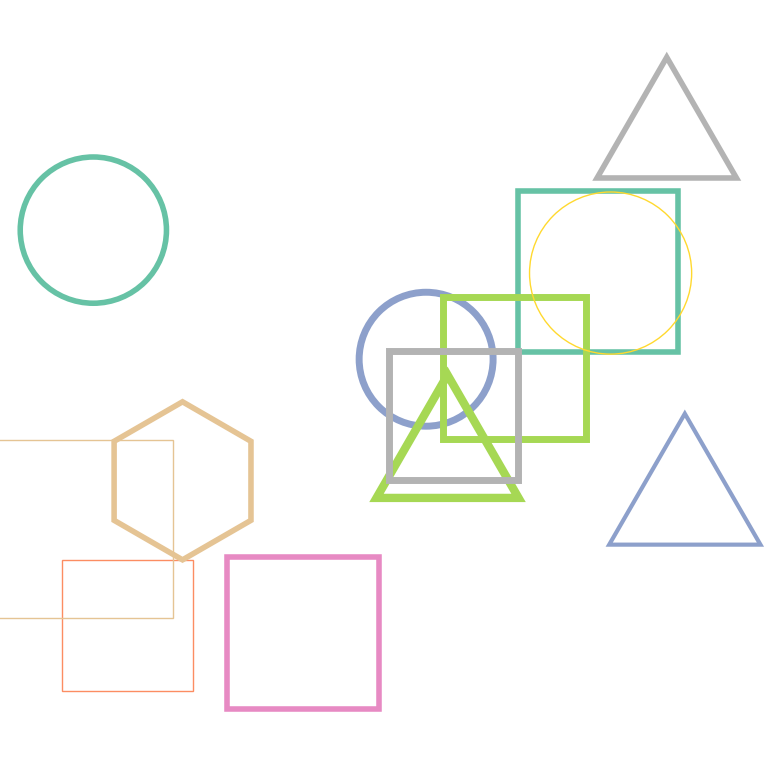[{"shape": "square", "thickness": 2, "radius": 0.52, "center": [0.777, 0.648]}, {"shape": "circle", "thickness": 2, "radius": 0.47, "center": [0.121, 0.701]}, {"shape": "square", "thickness": 0.5, "radius": 0.43, "center": [0.165, 0.187]}, {"shape": "triangle", "thickness": 1.5, "radius": 0.57, "center": [0.889, 0.349]}, {"shape": "circle", "thickness": 2.5, "radius": 0.43, "center": [0.553, 0.533]}, {"shape": "square", "thickness": 2, "radius": 0.49, "center": [0.393, 0.177]}, {"shape": "square", "thickness": 2.5, "radius": 0.46, "center": [0.668, 0.522]}, {"shape": "triangle", "thickness": 3, "radius": 0.53, "center": [0.581, 0.407]}, {"shape": "circle", "thickness": 0.5, "radius": 0.53, "center": [0.793, 0.645]}, {"shape": "hexagon", "thickness": 2, "radius": 0.51, "center": [0.237, 0.376]}, {"shape": "square", "thickness": 0.5, "radius": 0.58, "center": [0.11, 0.313]}, {"shape": "square", "thickness": 2.5, "radius": 0.42, "center": [0.589, 0.46]}, {"shape": "triangle", "thickness": 2, "radius": 0.52, "center": [0.866, 0.821]}]